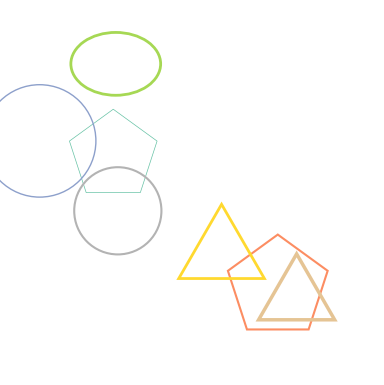[{"shape": "pentagon", "thickness": 0.5, "radius": 0.6, "center": [0.294, 0.597]}, {"shape": "pentagon", "thickness": 1.5, "radius": 0.68, "center": [0.722, 0.254]}, {"shape": "circle", "thickness": 1, "radius": 0.73, "center": [0.103, 0.634]}, {"shape": "oval", "thickness": 2, "radius": 0.58, "center": [0.301, 0.834]}, {"shape": "triangle", "thickness": 2, "radius": 0.64, "center": [0.575, 0.341]}, {"shape": "triangle", "thickness": 2.5, "radius": 0.57, "center": [0.77, 0.226]}, {"shape": "circle", "thickness": 1.5, "radius": 0.57, "center": [0.306, 0.452]}]